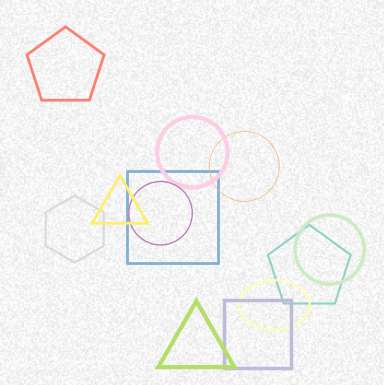[{"shape": "pentagon", "thickness": 1.5, "radius": 0.56, "center": [0.803, 0.303]}, {"shape": "oval", "thickness": 1.5, "radius": 0.46, "center": [0.713, 0.208]}, {"shape": "square", "thickness": 2.5, "radius": 0.44, "center": [0.669, 0.133]}, {"shape": "pentagon", "thickness": 2, "radius": 0.53, "center": [0.17, 0.825]}, {"shape": "square", "thickness": 2, "radius": 0.59, "center": [0.448, 0.436]}, {"shape": "circle", "thickness": 0.5, "radius": 0.45, "center": [0.634, 0.568]}, {"shape": "triangle", "thickness": 3, "radius": 0.57, "center": [0.51, 0.104]}, {"shape": "circle", "thickness": 3, "radius": 0.46, "center": [0.5, 0.605]}, {"shape": "hexagon", "thickness": 1.5, "radius": 0.44, "center": [0.194, 0.405]}, {"shape": "circle", "thickness": 1, "radius": 0.41, "center": [0.417, 0.446]}, {"shape": "circle", "thickness": 2.5, "radius": 0.45, "center": [0.856, 0.352]}, {"shape": "triangle", "thickness": 2, "radius": 0.42, "center": [0.311, 0.462]}]